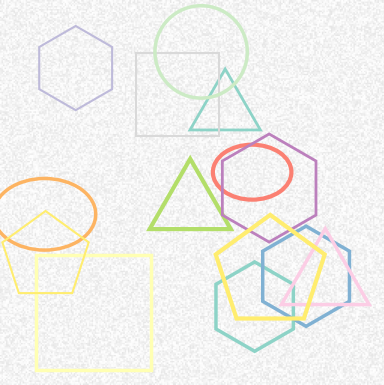[{"shape": "triangle", "thickness": 2, "radius": 0.53, "center": [0.585, 0.715]}, {"shape": "hexagon", "thickness": 2.5, "radius": 0.58, "center": [0.661, 0.204]}, {"shape": "square", "thickness": 2.5, "radius": 0.75, "center": [0.244, 0.189]}, {"shape": "hexagon", "thickness": 1.5, "radius": 0.55, "center": [0.197, 0.823]}, {"shape": "oval", "thickness": 3, "radius": 0.51, "center": [0.655, 0.553]}, {"shape": "hexagon", "thickness": 2.5, "radius": 0.65, "center": [0.795, 0.283]}, {"shape": "oval", "thickness": 2.5, "radius": 0.66, "center": [0.116, 0.443]}, {"shape": "triangle", "thickness": 3, "radius": 0.61, "center": [0.494, 0.466]}, {"shape": "triangle", "thickness": 2.5, "radius": 0.66, "center": [0.845, 0.275]}, {"shape": "square", "thickness": 1.5, "radius": 0.54, "center": [0.461, 0.754]}, {"shape": "hexagon", "thickness": 2, "radius": 0.7, "center": [0.699, 0.512]}, {"shape": "circle", "thickness": 2.5, "radius": 0.6, "center": [0.522, 0.865]}, {"shape": "pentagon", "thickness": 1.5, "radius": 0.59, "center": [0.118, 0.334]}, {"shape": "pentagon", "thickness": 3, "radius": 0.74, "center": [0.702, 0.293]}]